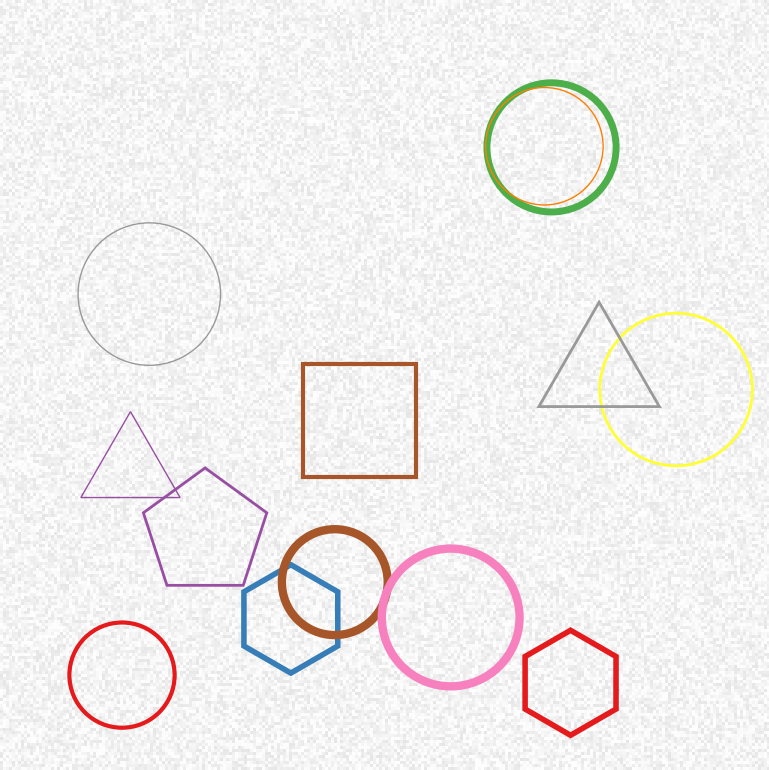[{"shape": "circle", "thickness": 1.5, "radius": 0.34, "center": [0.158, 0.123]}, {"shape": "hexagon", "thickness": 2, "radius": 0.34, "center": [0.741, 0.113]}, {"shape": "hexagon", "thickness": 2, "radius": 0.35, "center": [0.378, 0.196]}, {"shape": "circle", "thickness": 2.5, "radius": 0.42, "center": [0.716, 0.809]}, {"shape": "pentagon", "thickness": 1, "radius": 0.42, "center": [0.266, 0.308]}, {"shape": "triangle", "thickness": 0.5, "radius": 0.37, "center": [0.169, 0.391]}, {"shape": "circle", "thickness": 0.5, "radius": 0.38, "center": [0.707, 0.81]}, {"shape": "circle", "thickness": 1, "radius": 0.5, "center": [0.878, 0.494]}, {"shape": "circle", "thickness": 3, "radius": 0.34, "center": [0.435, 0.244]}, {"shape": "square", "thickness": 1.5, "radius": 0.37, "center": [0.467, 0.454]}, {"shape": "circle", "thickness": 3, "radius": 0.45, "center": [0.585, 0.198]}, {"shape": "circle", "thickness": 0.5, "radius": 0.46, "center": [0.194, 0.618]}, {"shape": "triangle", "thickness": 1, "radius": 0.45, "center": [0.778, 0.517]}]